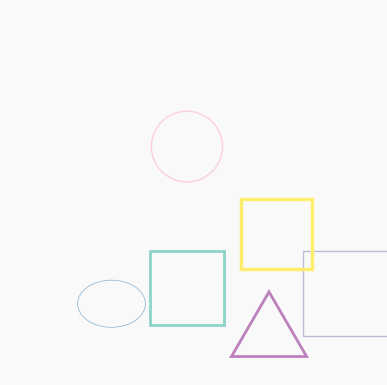[{"shape": "square", "thickness": 2, "radius": 0.48, "center": [0.482, 0.251]}, {"shape": "square", "thickness": 1, "radius": 0.56, "center": [0.892, 0.238]}, {"shape": "oval", "thickness": 0.5, "radius": 0.44, "center": [0.288, 0.211]}, {"shape": "circle", "thickness": 1, "radius": 0.46, "center": [0.482, 0.619]}, {"shape": "triangle", "thickness": 2, "radius": 0.56, "center": [0.694, 0.13]}, {"shape": "square", "thickness": 2.5, "radius": 0.46, "center": [0.714, 0.392]}]